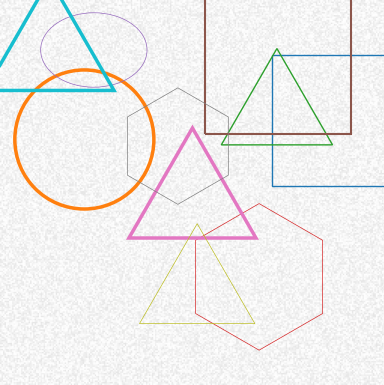[{"shape": "square", "thickness": 1, "radius": 0.85, "center": [0.877, 0.687]}, {"shape": "circle", "thickness": 2.5, "radius": 0.9, "center": [0.219, 0.638]}, {"shape": "triangle", "thickness": 1, "radius": 0.83, "center": [0.719, 0.707]}, {"shape": "hexagon", "thickness": 0.5, "radius": 0.95, "center": [0.673, 0.281]}, {"shape": "oval", "thickness": 0.5, "radius": 0.69, "center": [0.244, 0.87]}, {"shape": "square", "thickness": 1.5, "radius": 0.95, "center": [0.722, 0.843]}, {"shape": "triangle", "thickness": 2.5, "radius": 0.95, "center": [0.5, 0.477]}, {"shape": "hexagon", "thickness": 0.5, "radius": 0.76, "center": [0.462, 0.621]}, {"shape": "triangle", "thickness": 0.5, "radius": 0.87, "center": [0.512, 0.246]}, {"shape": "triangle", "thickness": 2.5, "radius": 0.96, "center": [0.129, 0.862]}]